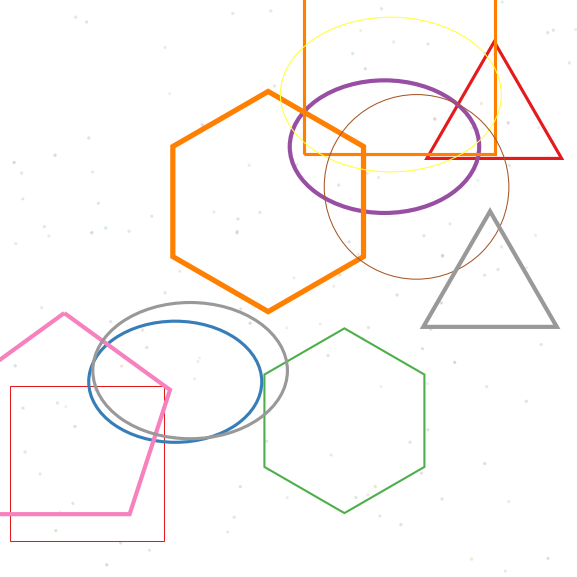[{"shape": "square", "thickness": 0.5, "radius": 0.67, "center": [0.151, 0.196]}, {"shape": "triangle", "thickness": 1.5, "radius": 0.67, "center": [0.856, 0.792]}, {"shape": "oval", "thickness": 1.5, "radius": 0.75, "center": [0.303, 0.338]}, {"shape": "hexagon", "thickness": 1, "radius": 0.8, "center": [0.596, 0.271]}, {"shape": "oval", "thickness": 2, "radius": 0.82, "center": [0.666, 0.745]}, {"shape": "hexagon", "thickness": 2.5, "radius": 0.95, "center": [0.464, 0.65]}, {"shape": "square", "thickness": 1.5, "radius": 0.83, "center": [0.692, 0.898]}, {"shape": "oval", "thickness": 0.5, "radius": 0.96, "center": [0.677, 0.835]}, {"shape": "circle", "thickness": 0.5, "radius": 0.8, "center": [0.721, 0.676]}, {"shape": "pentagon", "thickness": 2, "radius": 0.96, "center": [0.111, 0.265]}, {"shape": "oval", "thickness": 1.5, "radius": 0.84, "center": [0.329, 0.357]}, {"shape": "triangle", "thickness": 2, "radius": 0.67, "center": [0.849, 0.5]}]